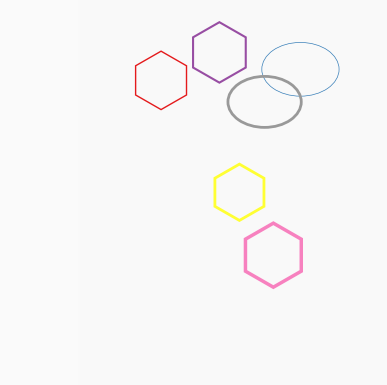[{"shape": "hexagon", "thickness": 1, "radius": 0.38, "center": [0.416, 0.791]}, {"shape": "oval", "thickness": 0.5, "radius": 0.5, "center": [0.775, 0.82]}, {"shape": "hexagon", "thickness": 1.5, "radius": 0.39, "center": [0.566, 0.864]}, {"shape": "hexagon", "thickness": 2, "radius": 0.37, "center": [0.618, 0.501]}, {"shape": "hexagon", "thickness": 2.5, "radius": 0.42, "center": [0.705, 0.337]}, {"shape": "oval", "thickness": 2, "radius": 0.47, "center": [0.683, 0.735]}]